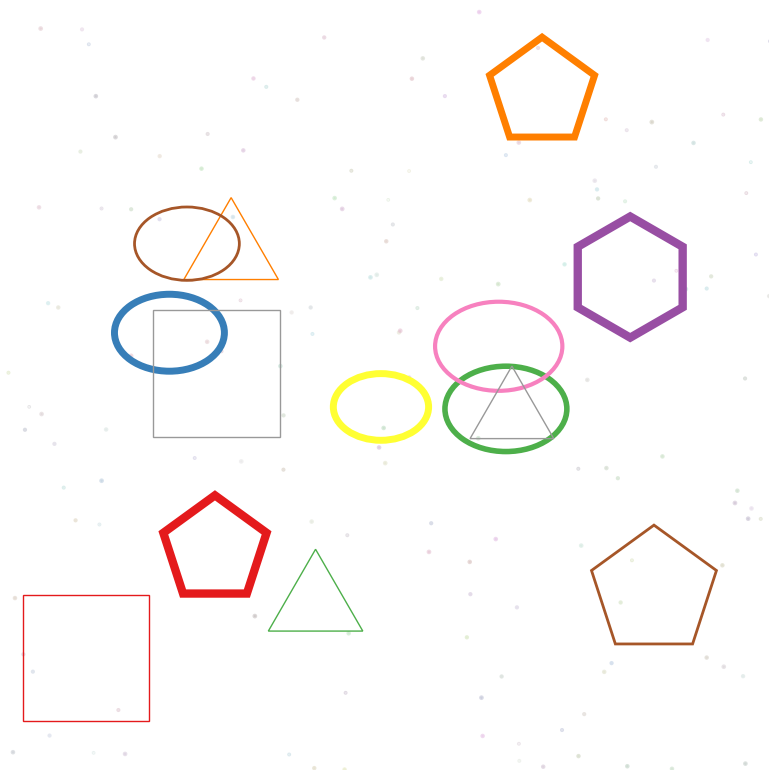[{"shape": "pentagon", "thickness": 3, "radius": 0.35, "center": [0.279, 0.286]}, {"shape": "square", "thickness": 0.5, "radius": 0.41, "center": [0.112, 0.146]}, {"shape": "oval", "thickness": 2.5, "radius": 0.36, "center": [0.22, 0.568]}, {"shape": "oval", "thickness": 2, "radius": 0.4, "center": [0.657, 0.469]}, {"shape": "triangle", "thickness": 0.5, "radius": 0.35, "center": [0.41, 0.216]}, {"shape": "hexagon", "thickness": 3, "radius": 0.39, "center": [0.818, 0.64]}, {"shape": "triangle", "thickness": 0.5, "radius": 0.35, "center": [0.3, 0.672]}, {"shape": "pentagon", "thickness": 2.5, "radius": 0.36, "center": [0.704, 0.88]}, {"shape": "oval", "thickness": 2.5, "radius": 0.31, "center": [0.495, 0.471]}, {"shape": "pentagon", "thickness": 1, "radius": 0.43, "center": [0.849, 0.233]}, {"shape": "oval", "thickness": 1, "radius": 0.34, "center": [0.243, 0.684]}, {"shape": "oval", "thickness": 1.5, "radius": 0.41, "center": [0.648, 0.55]}, {"shape": "triangle", "thickness": 0.5, "radius": 0.31, "center": [0.665, 0.462]}, {"shape": "square", "thickness": 0.5, "radius": 0.41, "center": [0.281, 0.515]}]